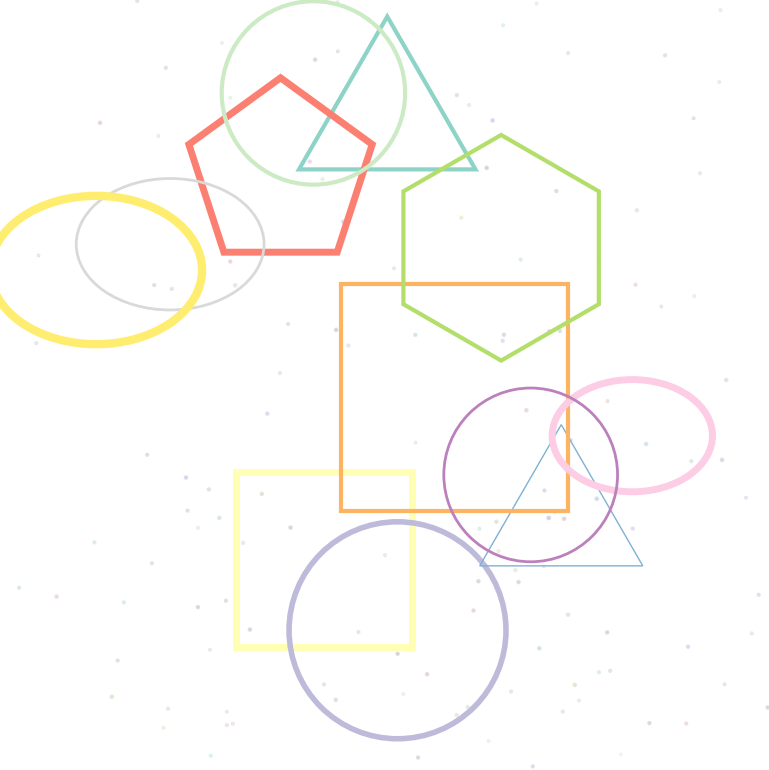[{"shape": "triangle", "thickness": 1.5, "radius": 0.66, "center": [0.503, 0.846]}, {"shape": "square", "thickness": 2.5, "radius": 0.57, "center": [0.421, 0.273]}, {"shape": "circle", "thickness": 2, "radius": 0.7, "center": [0.516, 0.181]}, {"shape": "pentagon", "thickness": 2.5, "radius": 0.63, "center": [0.364, 0.774]}, {"shape": "triangle", "thickness": 0.5, "radius": 0.61, "center": [0.729, 0.326]}, {"shape": "square", "thickness": 1.5, "radius": 0.74, "center": [0.59, 0.483]}, {"shape": "hexagon", "thickness": 1.5, "radius": 0.73, "center": [0.651, 0.678]}, {"shape": "oval", "thickness": 2.5, "radius": 0.52, "center": [0.821, 0.434]}, {"shape": "oval", "thickness": 1, "radius": 0.61, "center": [0.221, 0.683]}, {"shape": "circle", "thickness": 1, "radius": 0.56, "center": [0.689, 0.383]}, {"shape": "circle", "thickness": 1.5, "radius": 0.6, "center": [0.407, 0.879]}, {"shape": "oval", "thickness": 3, "radius": 0.69, "center": [0.125, 0.649]}]